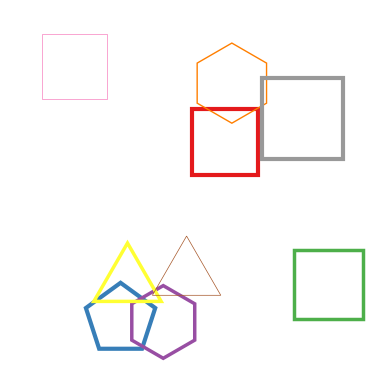[{"shape": "square", "thickness": 3, "radius": 0.43, "center": [0.584, 0.631]}, {"shape": "pentagon", "thickness": 3, "radius": 0.47, "center": [0.313, 0.171]}, {"shape": "square", "thickness": 2.5, "radius": 0.45, "center": [0.854, 0.261]}, {"shape": "hexagon", "thickness": 2.5, "radius": 0.47, "center": [0.424, 0.164]}, {"shape": "hexagon", "thickness": 1, "radius": 0.52, "center": [0.602, 0.784]}, {"shape": "triangle", "thickness": 2.5, "radius": 0.5, "center": [0.331, 0.268]}, {"shape": "triangle", "thickness": 0.5, "radius": 0.51, "center": [0.485, 0.284]}, {"shape": "square", "thickness": 0.5, "radius": 0.42, "center": [0.192, 0.826]}, {"shape": "square", "thickness": 3, "radius": 0.53, "center": [0.786, 0.692]}]